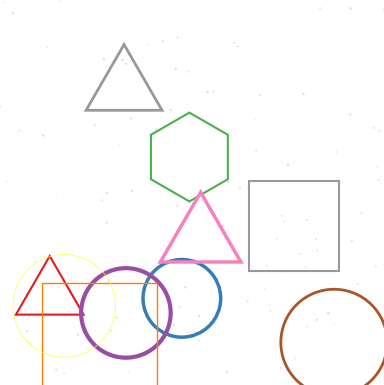[{"shape": "triangle", "thickness": 1.5, "radius": 0.51, "center": [0.129, 0.234]}, {"shape": "circle", "thickness": 2.5, "radius": 0.5, "center": [0.472, 0.225]}, {"shape": "hexagon", "thickness": 1.5, "radius": 0.58, "center": [0.492, 0.592]}, {"shape": "circle", "thickness": 3, "radius": 0.58, "center": [0.327, 0.187]}, {"shape": "square", "thickness": 1, "radius": 0.75, "center": [0.259, 0.115]}, {"shape": "circle", "thickness": 0.5, "radius": 0.67, "center": [0.167, 0.205]}, {"shape": "circle", "thickness": 2, "radius": 0.69, "center": [0.868, 0.11]}, {"shape": "triangle", "thickness": 2.5, "radius": 0.6, "center": [0.521, 0.38]}, {"shape": "triangle", "thickness": 2, "radius": 0.57, "center": [0.322, 0.771]}, {"shape": "square", "thickness": 1.5, "radius": 0.58, "center": [0.764, 0.412]}]